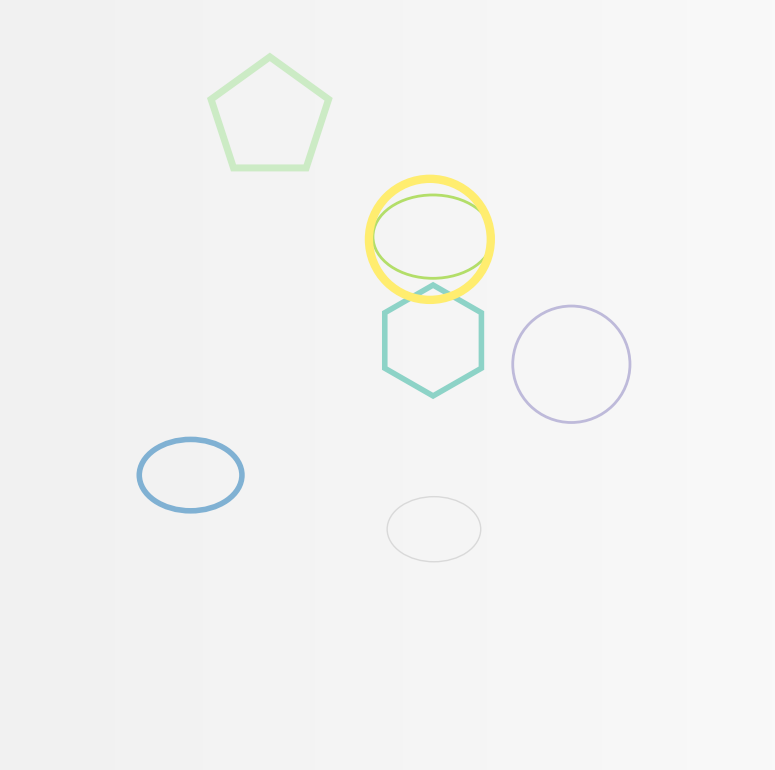[{"shape": "hexagon", "thickness": 2, "radius": 0.36, "center": [0.559, 0.558]}, {"shape": "circle", "thickness": 1, "radius": 0.38, "center": [0.737, 0.527]}, {"shape": "oval", "thickness": 2, "radius": 0.33, "center": [0.246, 0.383]}, {"shape": "oval", "thickness": 1, "radius": 0.39, "center": [0.559, 0.693]}, {"shape": "oval", "thickness": 0.5, "radius": 0.3, "center": [0.56, 0.313]}, {"shape": "pentagon", "thickness": 2.5, "radius": 0.4, "center": [0.348, 0.846]}, {"shape": "circle", "thickness": 3, "radius": 0.39, "center": [0.555, 0.689]}]